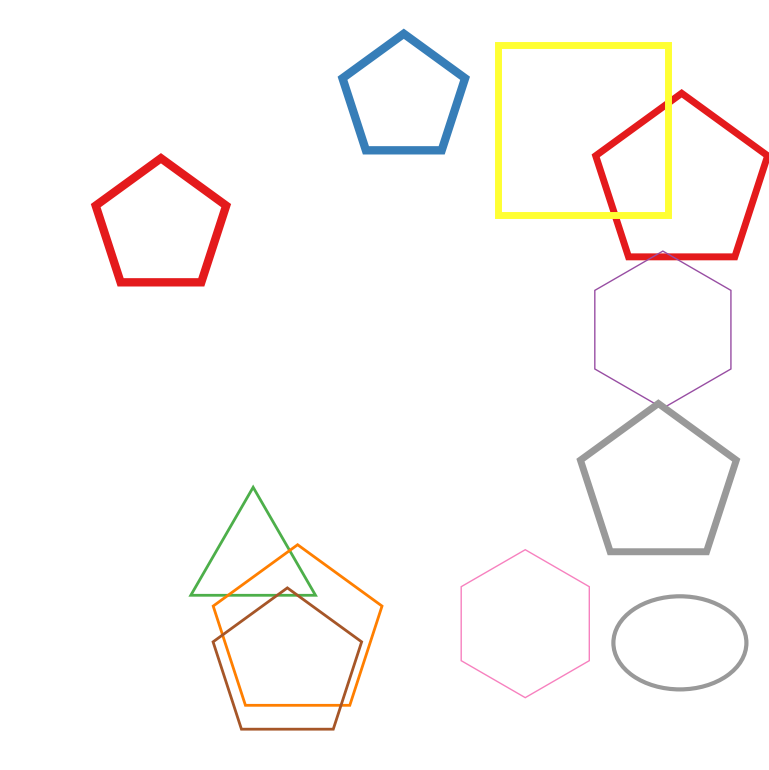[{"shape": "pentagon", "thickness": 3, "radius": 0.45, "center": [0.209, 0.705]}, {"shape": "pentagon", "thickness": 2.5, "radius": 0.59, "center": [0.885, 0.761]}, {"shape": "pentagon", "thickness": 3, "radius": 0.42, "center": [0.524, 0.872]}, {"shape": "triangle", "thickness": 1, "radius": 0.47, "center": [0.329, 0.274]}, {"shape": "hexagon", "thickness": 0.5, "radius": 0.51, "center": [0.861, 0.572]}, {"shape": "pentagon", "thickness": 1, "radius": 0.58, "center": [0.387, 0.177]}, {"shape": "square", "thickness": 2.5, "radius": 0.55, "center": [0.757, 0.831]}, {"shape": "pentagon", "thickness": 1, "radius": 0.51, "center": [0.373, 0.135]}, {"shape": "hexagon", "thickness": 0.5, "radius": 0.48, "center": [0.682, 0.19]}, {"shape": "pentagon", "thickness": 2.5, "radius": 0.53, "center": [0.855, 0.37]}, {"shape": "oval", "thickness": 1.5, "radius": 0.43, "center": [0.883, 0.165]}]